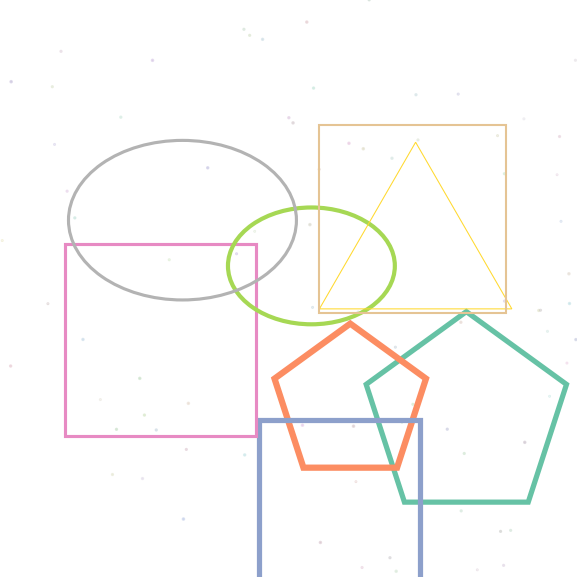[{"shape": "pentagon", "thickness": 2.5, "radius": 0.91, "center": [0.808, 0.277]}, {"shape": "pentagon", "thickness": 3, "radius": 0.69, "center": [0.607, 0.301]}, {"shape": "square", "thickness": 2.5, "radius": 0.7, "center": [0.588, 0.134]}, {"shape": "square", "thickness": 1.5, "radius": 0.83, "center": [0.278, 0.41]}, {"shape": "oval", "thickness": 2, "radius": 0.72, "center": [0.539, 0.539]}, {"shape": "triangle", "thickness": 0.5, "radius": 0.96, "center": [0.72, 0.56]}, {"shape": "square", "thickness": 1, "radius": 0.81, "center": [0.714, 0.62]}, {"shape": "oval", "thickness": 1.5, "radius": 0.99, "center": [0.316, 0.618]}]